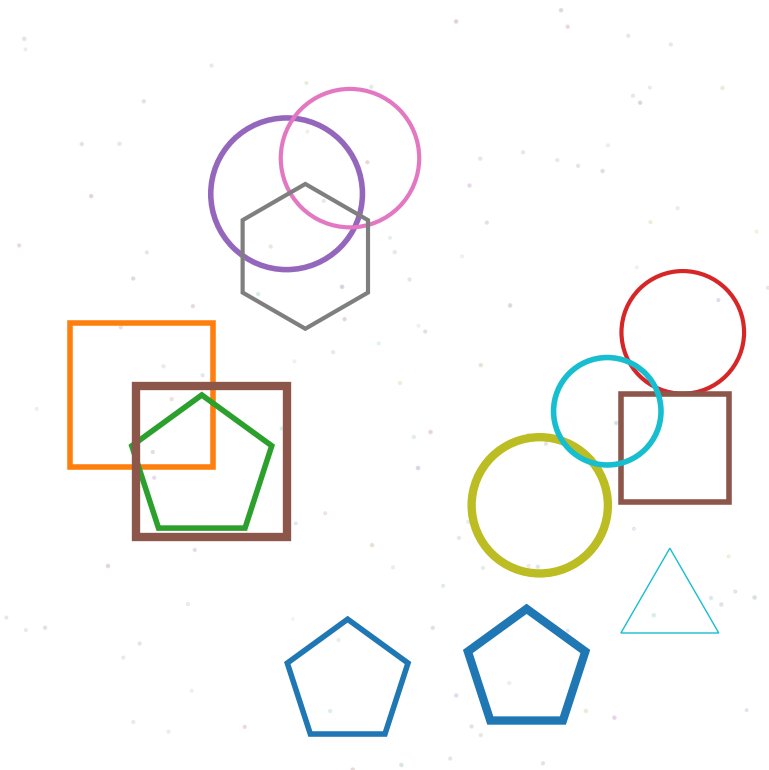[{"shape": "pentagon", "thickness": 3, "radius": 0.4, "center": [0.684, 0.129]}, {"shape": "pentagon", "thickness": 2, "radius": 0.41, "center": [0.451, 0.113]}, {"shape": "square", "thickness": 2, "radius": 0.47, "center": [0.184, 0.487]}, {"shape": "pentagon", "thickness": 2, "radius": 0.48, "center": [0.262, 0.391]}, {"shape": "circle", "thickness": 1.5, "radius": 0.4, "center": [0.887, 0.568]}, {"shape": "circle", "thickness": 2, "radius": 0.49, "center": [0.372, 0.748]}, {"shape": "square", "thickness": 2, "radius": 0.35, "center": [0.876, 0.418]}, {"shape": "square", "thickness": 3, "radius": 0.49, "center": [0.274, 0.4]}, {"shape": "circle", "thickness": 1.5, "radius": 0.45, "center": [0.455, 0.795]}, {"shape": "hexagon", "thickness": 1.5, "radius": 0.47, "center": [0.397, 0.667]}, {"shape": "circle", "thickness": 3, "radius": 0.44, "center": [0.701, 0.344]}, {"shape": "circle", "thickness": 2, "radius": 0.35, "center": [0.789, 0.466]}, {"shape": "triangle", "thickness": 0.5, "radius": 0.37, "center": [0.87, 0.215]}]